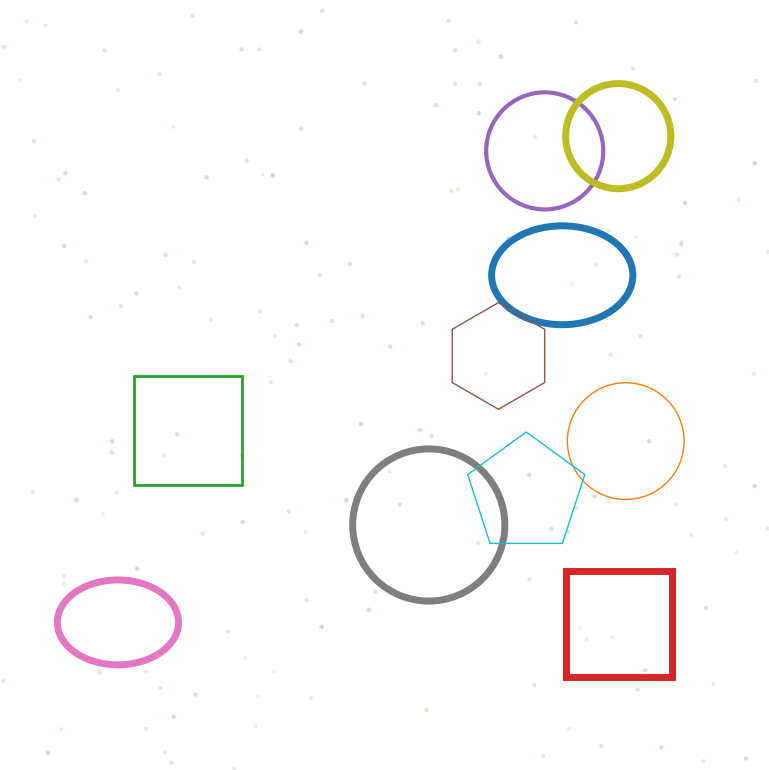[{"shape": "oval", "thickness": 2.5, "radius": 0.46, "center": [0.73, 0.643]}, {"shape": "circle", "thickness": 0.5, "radius": 0.38, "center": [0.813, 0.427]}, {"shape": "square", "thickness": 1, "radius": 0.35, "center": [0.244, 0.441]}, {"shape": "square", "thickness": 2.5, "radius": 0.34, "center": [0.804, 0.19]}, {"shape": "circle", "thickness": 1.5, "radius": 0.38, "center": [0.707, 0.804]}, {"shape": "hexagon", "thickness": 0.5, "radius": 0.35, "center": [0.647, 0.538]}, {"shape": "oval", "thickness": 2.5, "radius": 0.39, "center": [0.153, 0.192]}, {"shape": "circle", "thickness": 2.5, "radius": 0.49, "center": [0.557, 0.318]}, {"shape": "circle", "thickness": 2.5, "radius": 0.34, "center": [0.803, 0.823]}, {"shape": "pentagon", "thickness": 0.5, "radius": 0.4, "center": [0.683, 0.359]}]